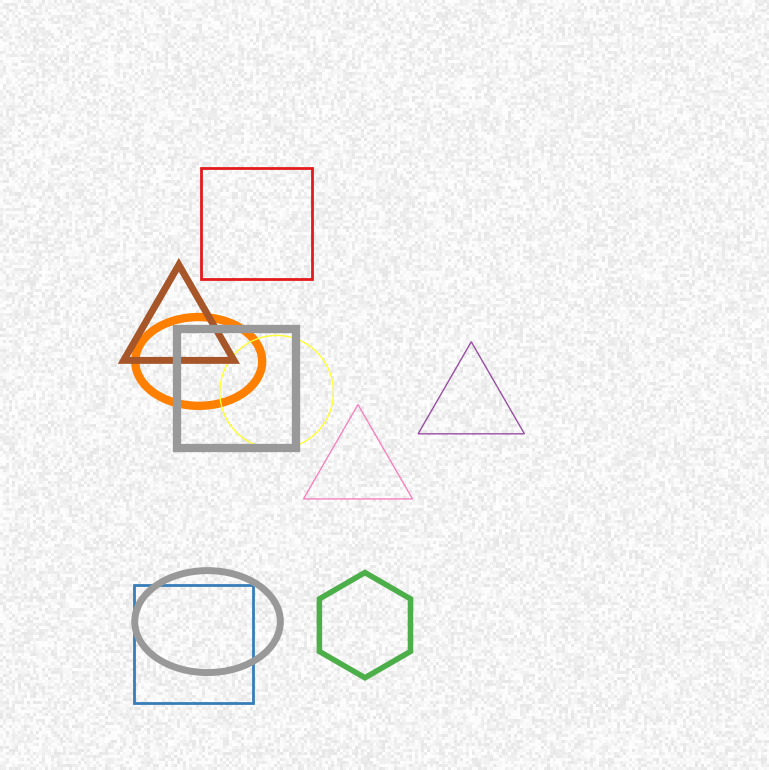[{"shape": "square", "thickness": 1, "radius": 0.36, "center": [0.333, 0.71]}, {"shape": "square", "thickness": 1, "radius": 0.38, "center": [0.252, 0.164]}, {"shape": "hexagon", "thickness": 2, "radius": 0.34, "center": [0.474, 0.188]}, {"shape": "triangle", "thickness": 0.5, "radius": 0.4, "center": [0.612, 0.476]}, {"shape": "oval", "thickness": 3, "radius": 0.41, "center": [0.258, 0.531]}, {"shape": "circle", "thickness": 0.5, "radius": 0.37, "center": [0.359, 0.491]}, {"shape": "triangle", "thickness": 2.5, "radius": 0.41, "center": [0.232, 0.573]}, {"shape": "triangle", "thickness": 0.5, "radius": 0.41, "center": [0.465, 0.393]}, {"shape": "square", "thickness": 3, "radius": 0.39, "center": [0.307, 0.495]}, {"shape": "oval", "thickness": 2.5, "radius": 0.47, "center": [0.27, 0.193]}]